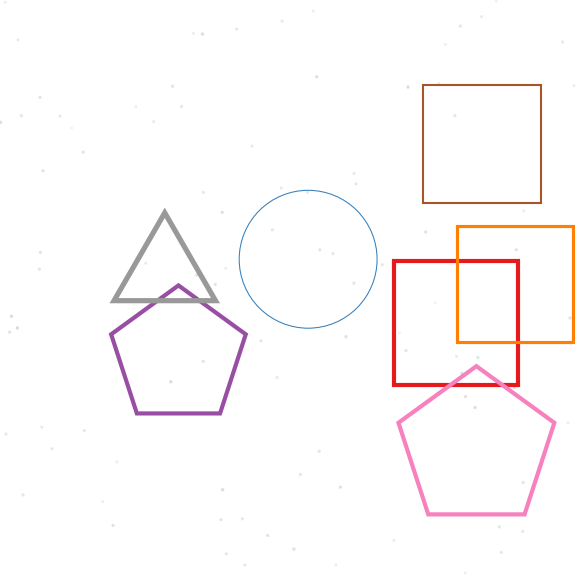[{"shape": "square", "thickness": 2, "radius": 0.53, "center": [0.79, 0.44]}, {"shape": "circle", "thickness": 0.5, "radius": 0.6, "center": [0.534, 0.55]}, {"shape": "pentagon", "thickness": 2, "radius": 0.61, "center": [0.309, 0.382]}, {"shape": "square", "thickness": 1.5, "radius": 0.5, "center": [0.892, 0.507]}, {"shape": "square", "thickness": 1, "radius": 0.51, "center": [0.835, 0.75]}, {"shape": "pentagon", "thickness": 2, "radius": 0.71, "center": [0.825, 0.223]}, {"shape": "triangle", "thickness": 2.5, "radius": 0.51, "center": [0.285, 0.529]}]